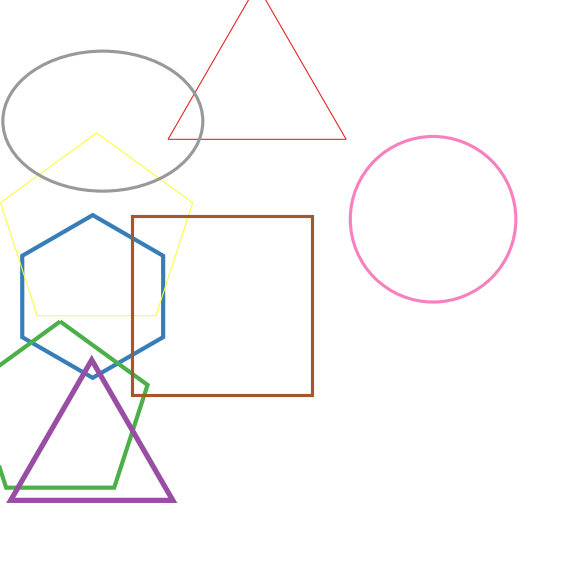[{"shape": "triangle", "thickness": 0.5, "radius": 0.89, "center": [0.445, 0.847]}, {"shape": "hexagon", "thickness": 2, "radius": 0.7, "center": [0.161, 0.486]}, {"shape": "pentagon", "thickness": 2, "radius": 0.8, "center": [0.104, 0.283]}, {"shape": "triangle", "thickness": 2.5, "radius": 0.81, "center": [0.159, 0.214]}, {"shape": "pentagon", "thickness": 0.5, "radius": 0.87, "center": [0.167, 0.594]}, {"shape": "square", "thickness": 1.5, "radius": 0.78, "center": [0.385, 0.47]}, {"shape": "circle", "thickness": 1.5, "radius": 0.72, "center": [0.75, 0.619]}, {"shape": "oval", "thickness": 1.5, "radius": 0.87, "center": [0.178, 0.789]}]